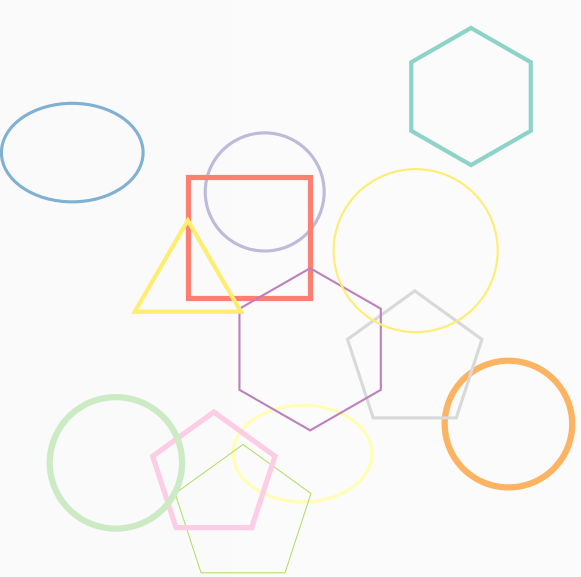[{"shape": "hexagon", "thickness": 2, "radius": 0.59, "center": [0.81, 0.832]}, {"shape": "oval", "thickness": 1.5, "radius": 0.6, "center": [0.521, 0.214]}, {"shape": "circle", "thickness": 1.5, "radius": 0.51, "center": [0.455, 0.667]}, {"shape": "square", "thickness": 2.5, "radius": 0.52, "center": [0.429, 0.588]}, {"shape": "oval", "thickness": 1.5, "radius": 0.61, "center": [0.124, 0.735]}, {"shape": "circle", "thickness": 3, "radius": 0.55, "center": [0.875, 0.265]}, {"shape": "pentagon", "thickness": 0.5, "radius": 0.61, "center": [0.418, 0.107]}, {"shape": "pentagon", "thickness": 2.5, "radius": 0.55, "center": [0.368, 0.175]}, {"shape": "pentagon", "thickness": 1.5, "radius": 0.61, "center": [0.714, 0.374]}, {"shape": "hexagon", "thickness": 1, "radius": 0.7, "center": [0.534, 0.394]}, {"shape": "circle", "thickness": 3, "radius": 0.57, "center": [0.199, 0.198]}, {"shape": "circle", "thickness": 1, "radius": 0.71, "center": [0.715, 0.565]}, {"shape": "triangle", "thickness": 2, "radius": 0.53, "center": [0.323, 0.512]}]